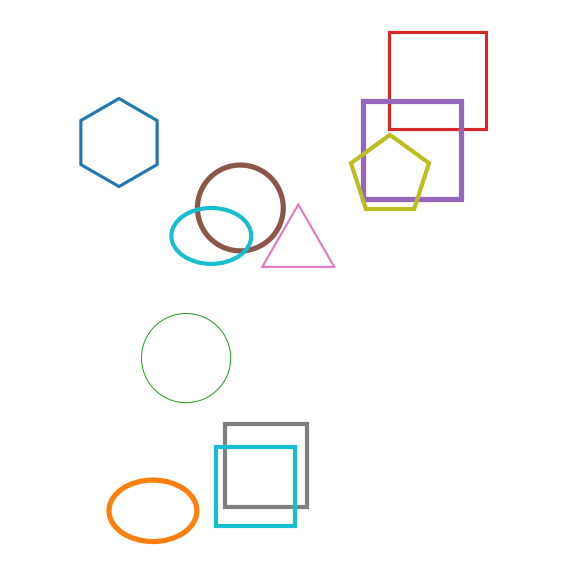[{"shape": "hexagon", "thickness": 1.5, "radius": 0.38, "center": [0.206, 0.752]}, {"shape": "oval", "thickness": 2.5, "radius": 0.38, "center": [0.265, 0.115]}, {"shape": "circle", "thickness": 0.5, "radius": 0.39, "center": [0.322, 0.379]}, {"shape": "square", "thickness": 1.5, "radius": 0.42, "center": [0.757, 0.86]}, {"shape": "square", "thickness": 2.5, "radius": 0.42, "center": [0.713, 0.739]}, {"shape": "circle", "thickness": 2.5, "radius": 0.37, "center": [0.416, 0.639]}, {"shape": "triangle", "thickness": 1, "radius": 0.36, "center": [0.517, 0.573]}, {"shape": "square", "thickness": 2, "radius": 0.36, "center": [0.461, 0.194]}, {"shape": "pentagon", "thickness": 2, "radius": 0.36, "center": [0.675, 0.695]}, {"shape": "square", "thickness": 2, "radius": 0.34, "center": [0.442, 0.157]}, {"shape": "oval", "thickness": 2, "radius": 0.35, "center": [0.366, 0.591]}]